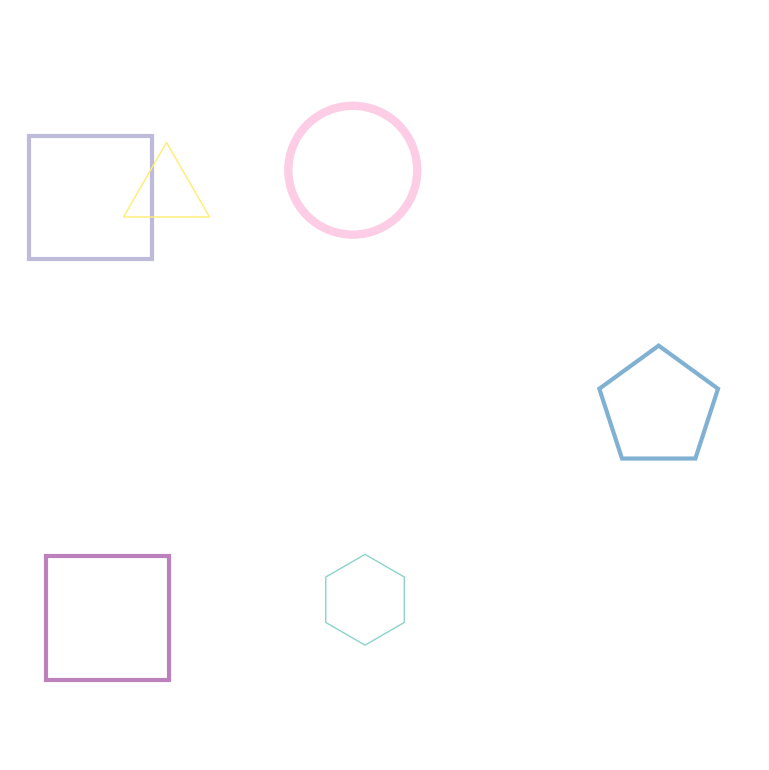[{"shape": "hexagon", "thickness": 0.5, "radius": 0.29, "center": [0.474, 0.221]}, {"shape": "square", "thickness": 1.5, "radius": 0.4, "center": [0.118, 0.744]}, {"shape": "pentagon", "thickness": 1.5, "radius": 0.41, "center": [0.855, 0.47]}, {"shape": "circle", "thickness": 3, "radius": 0.42, "center": [0.458, 0.779]}, {"shape": "square", "thickness": 1.5, "radius": 0.4, "center": [0.14, 0.197]}, {"shape": "triangle", "thickness": 0.5, "radius": 0.32, "center": [0.216, 0.75]}]